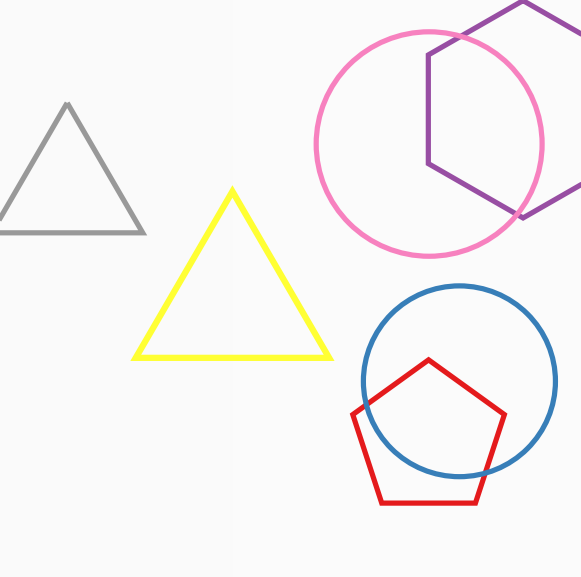[{"shape": "pentagon", "thickness": 2.5, "radius": 0.69, "center": [0.737, 0.239]}, {"shape": "circle", "thickness": 2.5, "radius": 0.83, "center": [0.79, 0.339]}, {"shape": "hexagon", "thickness": 2.5, "radius": 0.94, "center": [0.9, 0.81]}, {"shape": "triangle", "thickness": 3, "radius": 0.96, "center": [0.4, 0.476]}, {"shape": "circle", "thickness": 2.5, "radius": 0.97, "center": [0.738, 0.75]}, {"shape": "triangle", "thickness": 2.5, "radius": 0.75, "center": [0.116, 0.671]}]